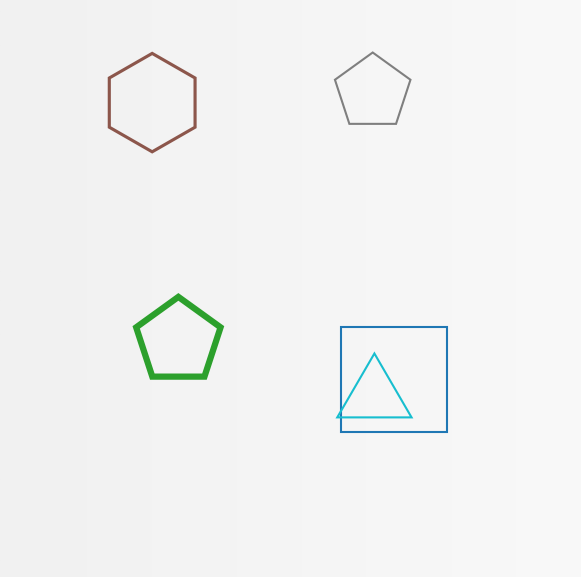[{"shape": "square", "thickness": 1, "radius": 0.46, "center": [0.678, 0.342]}, {"shape": "pentagon", "thickness": 3, "radius": 0.38, "center": [0.307, 0.409]}, {"shape": "hexagon", "thickness": 1.5, "radius": 0.43, "center": [0.262, 0.821]}, {"shape": "pentagon", "thickness": 1, "radius": 0.34, "center": [0.641, 0.84]}, {"shape": "triangle", "thickness": 1, "radius": 0.37, "center": [0.644, 0.313]}]